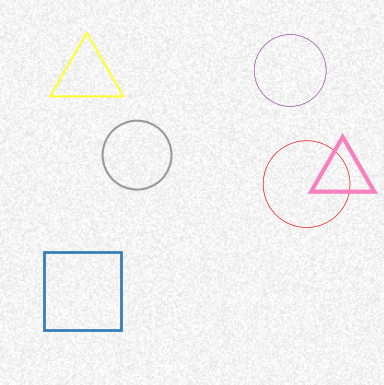[{"shape": "circle", "thickness": 0.5, "radius": 0.56, "center": [0.796, 0.522]}, {"shape": "square", "thickness": 2, "radius": 0.5, "center": [0.215, 0.244]}, {"shape": "circle", "thickness": 0.5, "radius": 0.47, "center": [0.754, 0.817]}, {"shape": "triangle", "thickness": 1.5, "radius": 0.55, "center": [0.225, 0.805]}, {"shape": "triangle", "thickness": 3, "radius": 0.47, "center": [0.89, 0.55]}, {"shape": "circle", "thickness": 1.5, "radius": 0.45, "center": [0.356, 0.597]}]